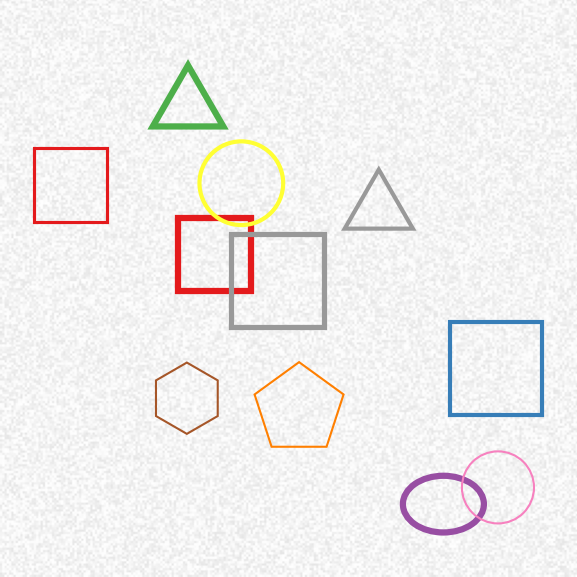[{"shape": "square", "thickness": 3, "radius": 0.32, "center": [0.371, 0.559]}, {"shape": "square", "thickness": 1.5, "radius": 0.32, "center": [0.122, 0.679]}, {"shape": "square", "thickness": 2, "radius": 0.4, "center": [0.859, 0.361]}, {"shape": "triangle", "thickness": 3, "radius": 0.35, "center": [0.326, 0.815]}, {"shape": "oval", "thickness": 3, "radius": 0.35, "center": [0.768, 0.126]}, {"shape": "pentagon", "thickness": 1, "radius": 0.4, "center": [0.518, 0.291]}, {"shape": "circle", "thickness": 2, "radius": 0.36, "center": [0.418, 0.682]}, {"shape": "hexagon", "thickness": 1, "radius": 0.31, "center": [0.324, 0.31]}, {"shape": "circle", "thickness": 1, "radius": 0.31, "center": [0.862, 0.155]}, {"shape": "square", "thickness": 2.5, "radius": 0.4, "center": [0.48, 0.514]}, {"shape": "triangle", "thickness": 2, "radius": 0.34, "center": [0.656, 0.637]}]